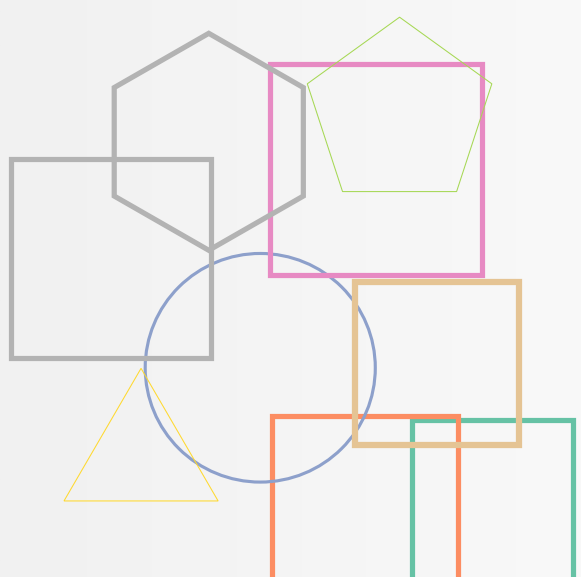[{"shape": "square", "thickness": 2.5, "radius": 0.69, "center": [0.847, 0.134]}, {"shape": "square", "thickness": 2.5, "radius": 0.8, "center": [0.628, 0.119]}, {"shape": "circle", "thickness": 1.5, "radius": 0.99, "center": [0.448, 0.362]}, {"shape": "square", "thickness": 2.5, "radius": 0.91, "center": [0.647, 0.706]}, {"shape": "pentagon", "thickness": 0.5, "radius": 0.83, "center": [0.687, 0.802]}, {"shape": "triangle", "thickness": 0.5, "radius": 0.77, "center": [0.243, 0.208]}, {"shape": "square", "thickness": 3, "radius": 0.71, "center": [0.752, 0.369]}, {"shape": "hexagon", "thickness": 2.5, "radius": 0.94, "center": [0.359, 0.754]}, {"shape": "square", "thickness": 2.5, "radius": 0.86, "center": [0.191, 0.551]}]